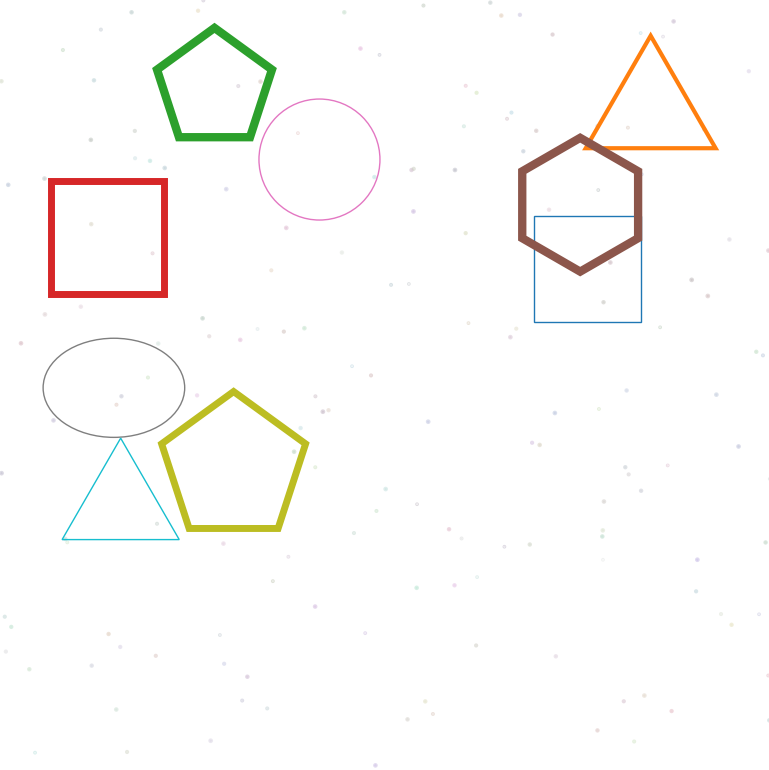[{"shape": "square", "thickness": 0.5, "radius": 0.35, "center": [0.763, 0.651]}, {"shape": "triangle", "thickness": 1.5, "radius": 0.49, "center": [0.845, 0.856]}, {"shape": "pentagon", "thickness": 3, "radius": 0.39, "center": [0.279, 0.885]}, {"shape": "square", "thickness": 2.5, "radius": 0.37, "center": [0.139, 0.692]}, {"shape": "hexagon", "thickness": 3, "radius": 0.43, "center": [0.753, 0.734]}, {"shape": "circle", "thickness": 0.5, "radius": 0.39, "center": [0.415, 0.793]}, {"shape": "oval", "thickness": 0.5, "radius": 0.46, "center": [0.148, 0.496]}, {"shape": "pentagon", "thickness": 2.5, "radius": 0.49, "center": [0.303, 0.393]}, {"shape": "triangle", "thickness": 0.5, "radius": 0.44, "center": [0.157, 0.343]}]